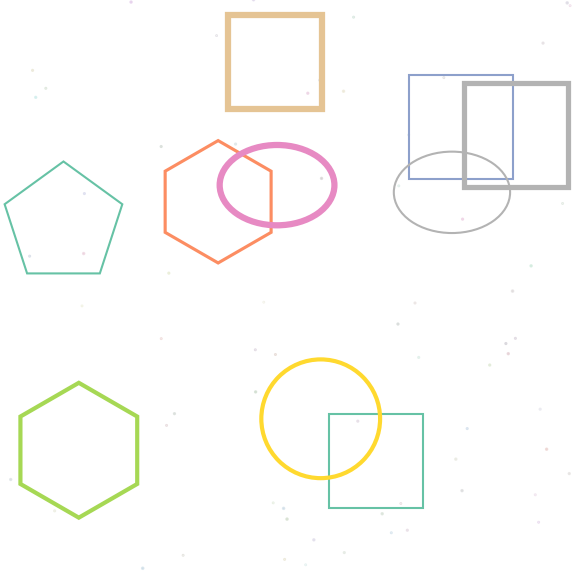[{"shape": "square", "thickness": 1, "radius": 0.41, "center": [0.651, 0.201]}, {"shape": "pentagon", "thickness": 1, "radius": 0.54, "center": [0.11, 0.612]}, {"shape": "hexagon", "thickness": 1.5, "radius": 0.53, "center": [0.378, 0.65]}, {"shape": "square", "thickness": 1, "radius": 0.45, "center": [0.798, 0.78]}, {"shape": "oval", "thickness": 3, "radius": 0.5, "center": [0.48, 0.679]}, {"shape": "hexagon", "thickness": 2, "radius": 0.58, "center": [0.136, 0.219]}, {"shape": "circle", "thickness": 2, "radius": 0.51, "center": [0.555, 0.274]}, {"shape": "square", "thickness": 3, "radius": 0.41, "center": [0.476, 0.891]}, {"shape": "square", "thickness": 2.5, "radius": 0.45, "center": [0.894, 0.765]}, {"shape": "oval", "thickness": 1, "radius": 0.5, "center": [0.783, 0.666]}]